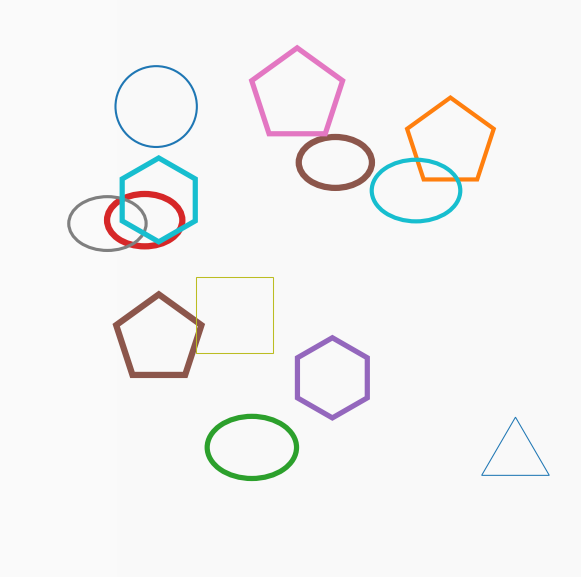[{"shape": "triangle", "thickness": 0.5, "radius": 0.34, "center": [0.887, 0.21]}, {"shape": "circle", "thickness": 1, "radius": 0.35, "center": [0.269, 0.815]}, {"shape": "pentagon", "thickness": 2, "radius": 0.39, "center": [0.775, 0.752]}, {"shape": "oval", "thickness": 2.5, "radius": 0.38, "center": [0.433, 0.224]}, {"shape": "oval", "thickness": 3, "radius": 0.32, "center": [0.249, 0.618]}, {"shape": "hexagon", "thickness": 2.5, "radius": 0.35, "center": [0.572, 0.345]}, {"shape": "oval", "thickness": 3, "radius": 0.31, "center": [0.577, 0.718]}, {"shape": "pentagon", "thickness": 3, "radius": 0.39, "center": [0.273, 0.412]}, {"shape": "pentagon", "thickness": 2.5, "radius": 0.41, "center": [0.511, 0.834]}, {"shape": "oval", "thickness": 1.5, "radius": 0.33, "center": [0.185, 0.612]}, {"shape": "square", "thickness": 0.5, "radius": 0.33, "center": [0.404, 0.453]}, {"shape": "hexagon", "thickness": 2.5, "radius": 0.36, "center": [0.273, 0.653]}, {"shape": "oval", "thickness": 2, "radius": 0.38, "center": [0.716, 0.669]}]